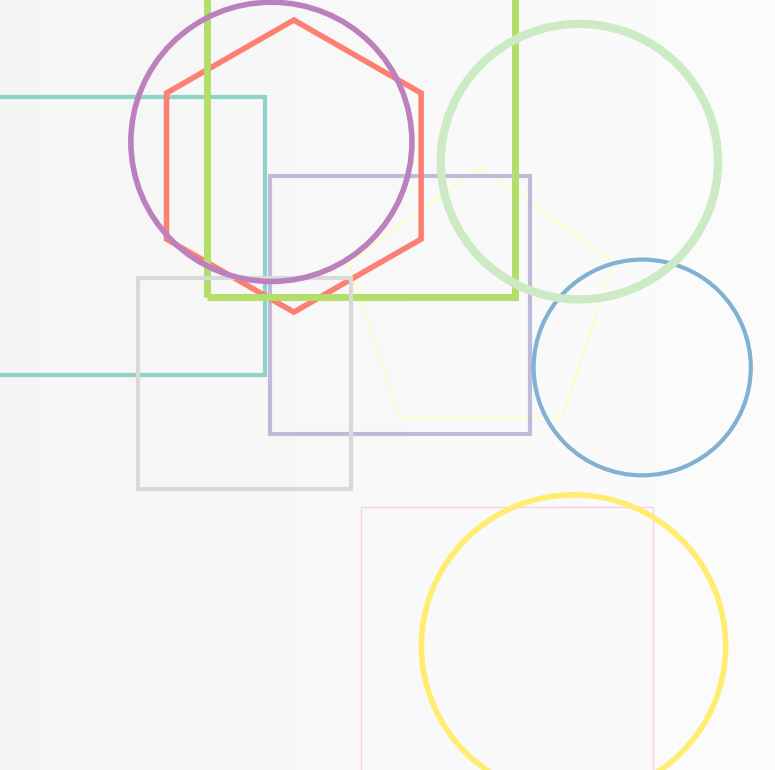[{"shape": "square", "thickness": 1.5, "radius": 0.9, "center": [0.162, 0.693]}, {"shape": "pentagon", "thickness": 0.5, "radius": 0.9, "center": [0.62, 0.604]}, {"shape": "square", "thickness": 1.5, "radius": 0.84, "center": [0.516, 0.604]}, {"shape": "hexagon", "thickness": 2, "radius": 0.95, "center": [0.379, 0.784]}, {"shape": "circle", "thickness": 1.5, "radius": 0.7, "center": [0.829, 0.523]}, {"shape": "square", "thickness": 2.5, "radius": 0.99, "center": [0.466, 0.813]}, {"shape": "square", "thickness": 0.5, "radius": 0.94, "center": [0.654, 0.153]}, {"shape": "square", "thickness": 1.5, "radius": 0.69, "center": [0.315, 0.502]}, {"shape": "circle", "thickness": 2, "radius": 0.91, "center": [0.35, 0.816]}, {"shape": "circle", "thickness": 3, "radius": 0.89, "center": [0.748, 0.79]}, {"shape": "circle", "thickness": 2, "radius": 0.98, "center": [0.74, 0.161]}]